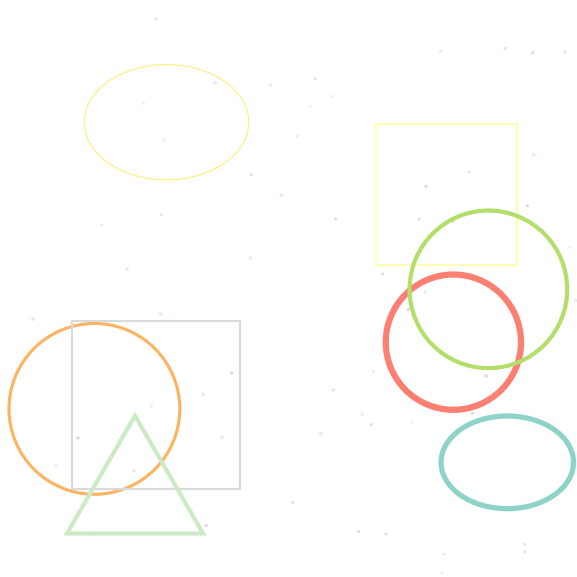[{"shape": "oval", "thickness": 2.5, "radius": 0.57, "center": [0.878, 0.199]}, {"shape": "square", "thickness": 1, "radius": 0.61, "center": [0.773, 0.663]}, {"shape": "circle", "thickness": 3, "radius": 0.59, "center": [0.785, 0.407]}, {"shape": "circle", "thickness": 1.5, "radius": 0.74, "center": [0.163, 0.291]}, {"shape": "circle", "thickness": 2, "radius": 0.68, "center": [0.846, 0.498]}, {"shape": "square", "thickness": 1, "radius": 0.73, "center": [0.271, 0.298]}, {"shape": "triangle", "thickness": 2, "radius": 0.68, "center": [0.234, 0.143]}, {"shape": "oval", "thickness": 0.5, "radius": 0.71, "center": [0.288, 0.788]}]